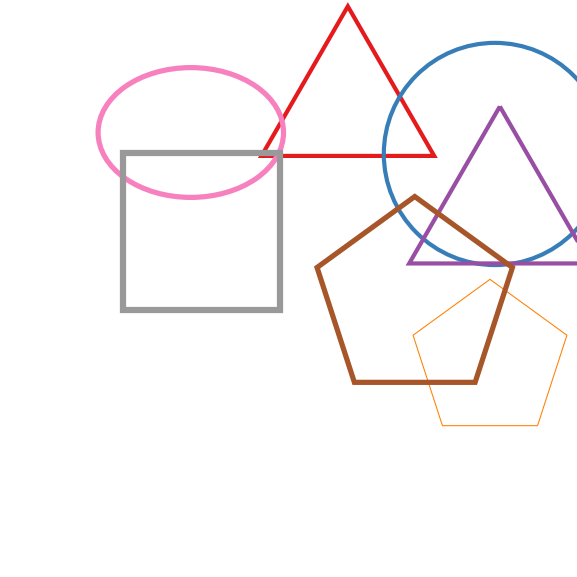[{"shape": "triangle", "thickness": 2, "radius": 0.86, "center": [0.602, 0.815]}, {"shape": "circle", "thickness": 2, "radius": 0.96, "center": [0.857, 0.733]}, {"shape": "triangle", "thickness": 2, "radius": 0.91, "center": [0.866, 0.634]}, {"shape": "pentagon", "thickness": 0.5, "radius": 0.7, "center": [0.848, 0.375]}, {"shape": "pentagon", "thickness": 2.5, "radius": 0.89, "center": [0.718, 0.481]}, {"shape": "oval", "thickness": 2.5, "radius": 0.8, "center": [0.33, 0.77]}, {"shape": "square", "thickness": 3, "radius": 0.68, "center": [0.349, 0.599]}]